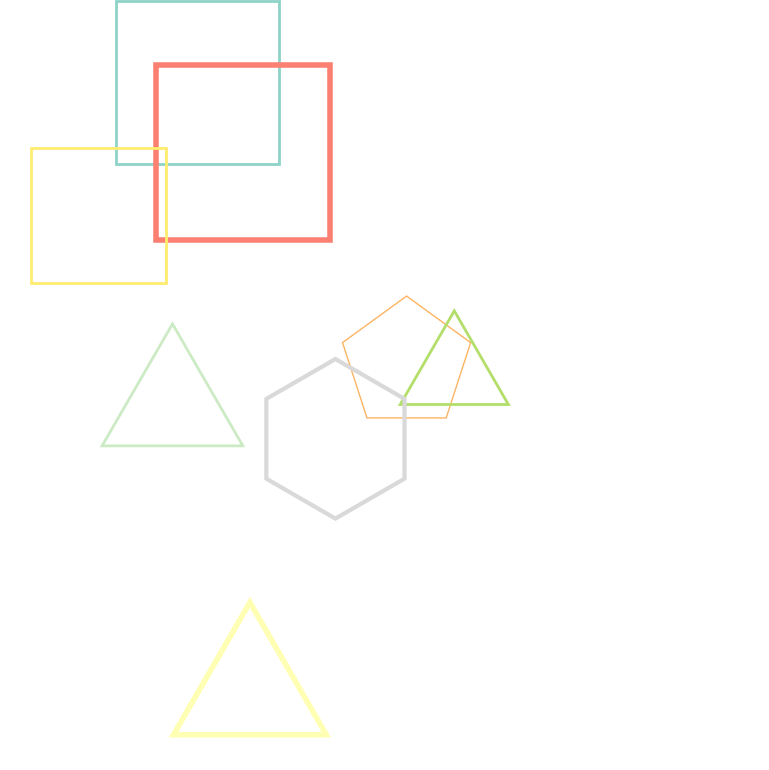[{"shape": "square", "thickness": 1, "radius": 0.53, "center": [0.257, 0.893]}, {"shape": "triangle", "thickness": 2, "radius": 0.57, "center": [0.325, 0.103]}, {"shape": "square", "thickness": 2, "radius": 0.57, "center": [0.316, 0.802]}, {"shape": "pentagon", "thickness": 0.5, "radius": 0.44, "center": [0.528, 0.528]}, {"shape": "triangle", "thickness": 1, "radius": 0.41, "center": [0.59, 0.515]}, {"shape": "hexagon", "thickness": 1.5, "radius": 0.52, "center": [0.436, 0.43]}, {"shape": "triangle", "thickness": 1, "radius": 0.53, "center": [0.224, 0.474]}, {"shape": "square", "thickness": 1, "radius": 0.44, "center": [0.128, 0.72]}]